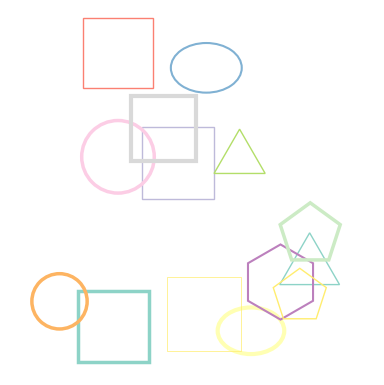[{"shape": "triangle", "thickness": 1, "radius": 0.45, "center": [0.804, 0.306]}, {"shape": "square", "thickness": 2.5, "radius": 0.46, "center": [0.296, 0.152]}, {"shape": "oval", "thickness": 3, "radius": 0.43, "center": [0.652, 0.141]}, {"shape": "square", "thickness": 1, "radius": 0.47, "center": [0.462, 0.575]}, {"shape": "square", "thickness": 1, "radius": 0.46, "center": [0.307, 0.862]}, {"shape": "oval", "thickness": 1.5, "radius": 0.46, "center": [0.536, 0.824]}, {"shape": "circle", "thickness": 2.5, "radius": 0.36, "center": [0.155, 0.217]}, {"shape": "triangle", "thickness": 1, "radius": 0.38, "center": [0.622, 0.588]}, {"shape": "circle", "thickness": 2.5, "radius": 0.47, "center": [0.306, 0.593]}, {"shape": "square", "thickness": 3, "radius": 0.42, "center": [0.424, 0.666]}, {"shape": "hexagon", "thickness": 1.5, "radius": 0.49, "center": [0.729, 0.267]}, {"shape": "pentagon", "thickness": 2.5, "radius": 0.41, "center": [0.806, 0.391]}, {"shape": "pentagon", "thickness": 1, "radius": 0.36, "center": [0.779, 0.231]}, {"shape": "square", "thickness": 0.5, "radius": 0.48, "center": [0.53, 0.184]}]